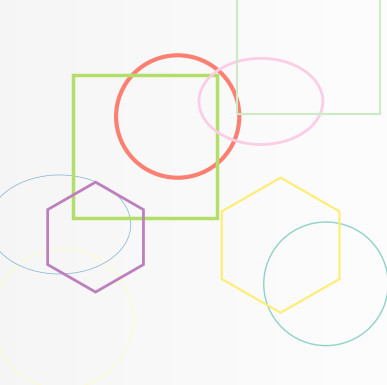[{"shape": "circle", "thickness": 1, "radius": 0.8, "center": [0.841, 0.263]}, {"shape": "circle", "thickness": 0.5, "radius": 0.91, "center": [0.162, 0.172]}, {"shape": "circle", "thickness": 3, "radius": 0.8, "center": [0.459, 0.697]}, {"shape": "oval", "thickness": 0.5, "radius": 0.92, "center": [0.154, 0.417]}, {"shape": "square", "thickness": 2.5, "radius": 0.92, "center": [0.374, 0.62]}, {"shape": "oval", "thickness": 2, "radius": 0.8, "center": [0.673, 0.737]}, {"shape": "hexagon", "thickness": 2, "radius": 0.71, "center": [0.247, 0.384]}, {"shape": "square", "thickness": 1.5, "radius": 0.92, "center": [0.795, 0.89]}, {"shape": "hexagon", "thickness": 1.5, "radius": 0.88, "center": [0.724, 0.363]}]